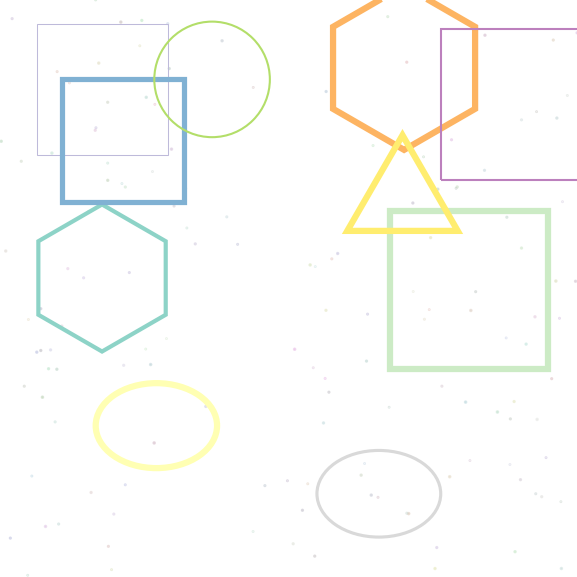[{"shape": "hexagon", "thickness": 2, "radius": 0.64, "center": [0.177, 0.518]}, {"shape": "oval", "thickness": 3, "radius": 0.53, "center": [0.271, 0.262]}, {"shape": "square", "thickness": 0.5, "radius": 0.57, "center": [0.178, 0.845]}, {"shape": "square", "thickness": 2.5, "radius": 0.53, "center": [0.213, 0.756]}, {"shape": "hexagon", "thickness": 3, "radius": 0.71, "center": [0.7, 0.882]}, {"shape": "circle", "thickness": 1, "radius": 0.5, "center": [0.367, 0.862]}, {"shape": "oval", "thickness": 1.5, "radius": 0.54, "center": [0.656, 0.144]}, {"shape": "square", "thickness": 1, "radius": 0.65, "center": [0.894, 0.818]}, {"shape": "square", "thickness": 3, "radius": 0.68, "center": [0.813, 0.498]}, {"shape": "triangle", "thickness": 3, "radius": 0.55, "center": [0.697, 0.655]}]